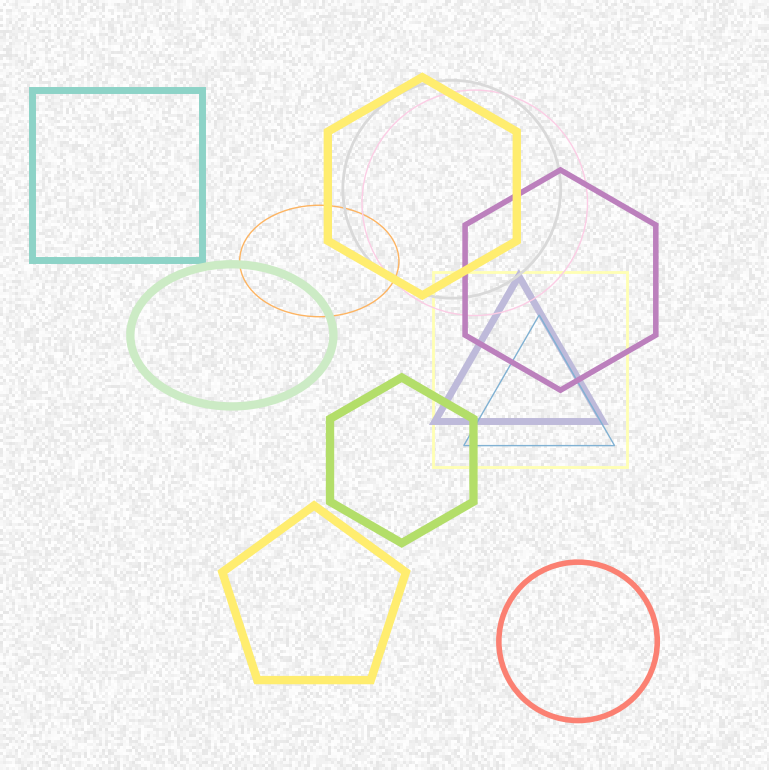[{"shape": "square", "thickness": 2.5, "radius": 0.55, "center": [0.152, 0.773]}, {"shape": "square", "thickness": 1, "radius": 0.63, "center": [0.688, 0.52]}, {"shape": "triangle", "thickness": 2.5, "radius": 0.63, "center": [0.674, 0.516]}, {"shape": "circle", "thickness": 2, "radius": 0.51, "center": [0.751, 0.167]}, {"shape": "triangle", "thickness": 0.5, "radius": 0.57, "center": [0.7, 0.478]}, {"shape": "oval", "thickness": 0.5, "radius": 0.52, "center": [0.415, 0.661]}, {"shape": "hexagon", "thickness": 3, "radius": 0.54, "center": [0.522, 0.402]}, {"shape": "circle", "thickness": 0.5, "radius": 0.73, "center": [0.617, 0.737]}, {"shape": "circle", "thickness": 1, "radius": 0.71, "center": [0.587, 0.754]}, {"shape": "hexagon", "thickness": 2, "radius": 0.71, "center": [0.728, 0.636]}, {"shape": "oval", "thickness": 3, "radius": 0.66, "center": [0.301, 0.564]}, {"shape": "pentagon", "thickness": 3, "radius": 0.63, "center": [0.408, 0.218]}, {"shape": "hexagon", "thickness": 3, "radius": 0.71, "center": [0.548, 0.758]}]